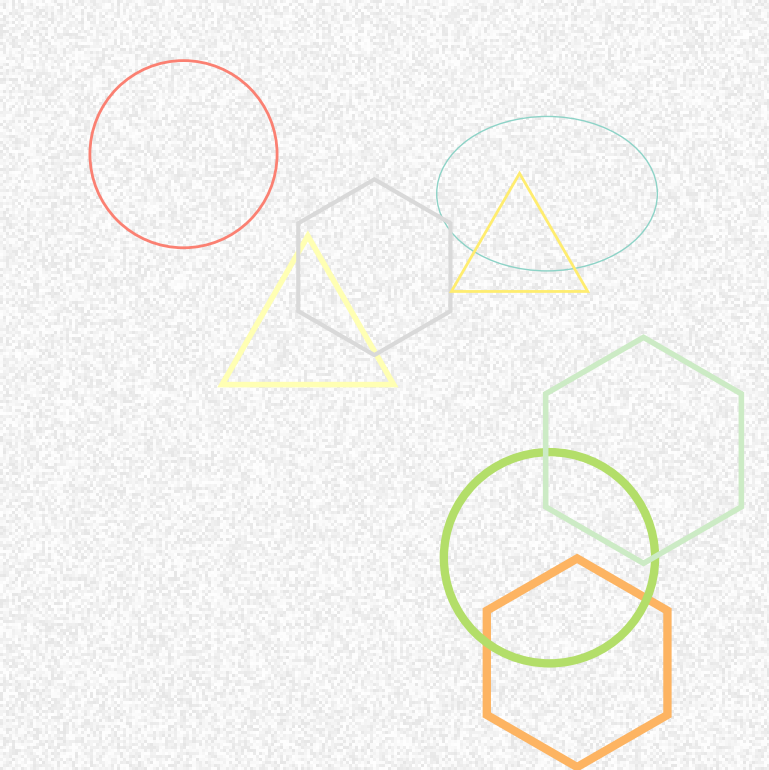[{"shape": "oval", "thickness": 0.5, "radius": 0.72, "center": [0.71, 0.748]}, {"shape": "triangle", "thickness": 2, "radius": 0.64, "center": [0.4, 0.565]}, {"shape": "circle", "thickness": 1, "radius": 0.61, "center": [0.238, 0.8]}, {"shape": "hexagon", "thickness": 3, "radius": 0.68, "center": [0.75, 0.139]}, {"shape": "circle", "thickness": 3, "radius": 0.69, "center": [0.714, 0.276]}, {"shape": "hexagon", "thickness": 1.5, "radius": 0.57, "center": [0.486, 0.653]}, {"shape": "hexagon", "thickness": 2, "radius": 0.73, "center": [0.836, 0.415]}, {"shape": "triangle", "thickness": 1, "radius": 0.51, "center": [0.675, 0.673]}]